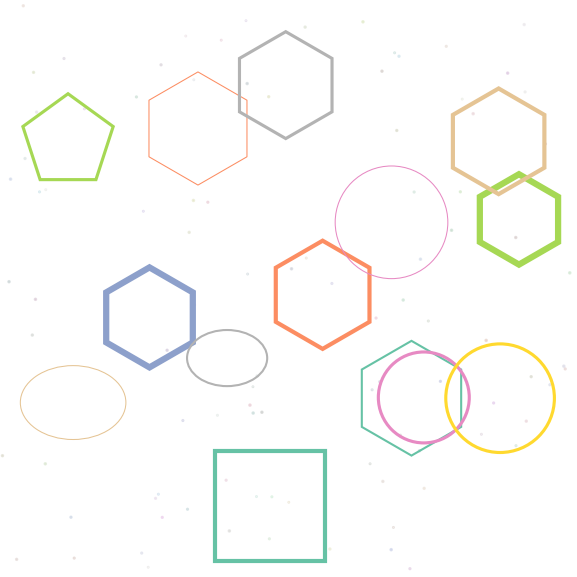[{"shape": "square", "thickness": 2, "radius": 0.48, "center": [0.468, 0.123]}, {"shape": "hexagon", "thickness": 1, "radius": 0.5, "center": [0.713, 0.31]}, {"shape": "hexagon", "thickness": 0.5, "radius": 0.49, "center": [0.343, 0.777]}, {"shape": "hexagon", "thickness": 2, "radius": 0.47, "center": [0.559, 0.489]}, {"shape": "hexagon", "thickness": 3, "radius": 0.43, "center": [0.259, 0.45]}, {"shape": "circle", "thickness": 0.5, "radius": 0.49, "center": [0.678, 0.614]}, {"shape": "circle", "thickness": 1.5, "radius": 0.39, "center": [0.734, 0.311]}, {"shape": "pentagon", "thickness": 1.5, "radius": 0.41, "center": [0.118, 0.755]}, {"shape": "hexagon", "thickness": 3, "radius": 0.39, "center": [0.899, 0.619]}, {"shape": "circle", "thickness": 1.5, "radius": 0.47, "center": [0.866, 0.31]}, {"shape": "oval", "thickness": 0.5, "radius": 0.46, "center": [0.127, 0.302]}, {"shape": "hexagon", "thickness": 2, "radius": 0.46, "center": [0.863, 0.754]}, {"shape": "oval", "thickness": 1, "radius": 0.35, "center": [0.393, 0.379]}, {"shape": "hexagon", "thickness": 1.5, "radius": 0.46, "center": [0.495, 0.852]}]